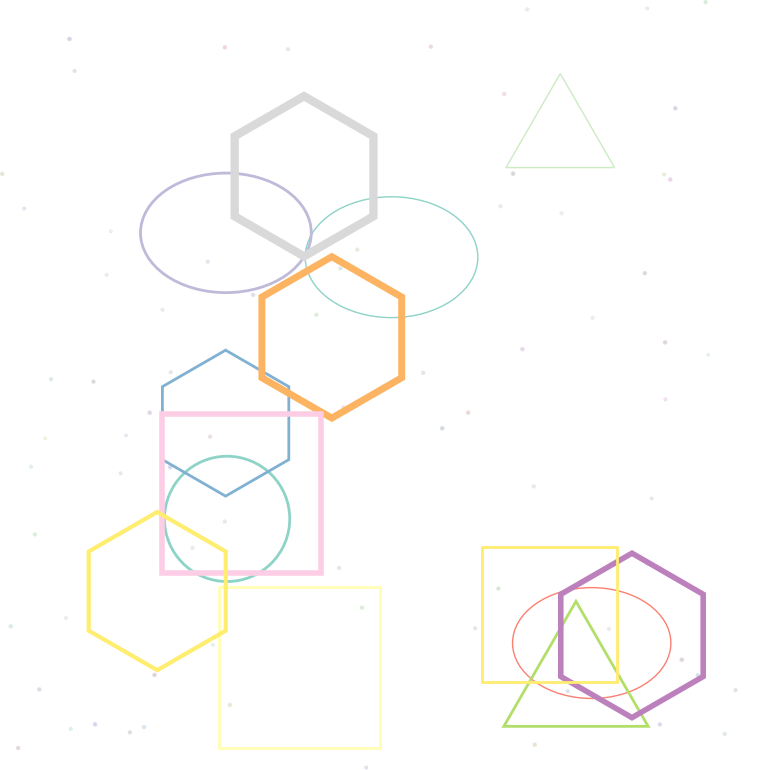[{"shape": "circle", "thickness": 1, "radius": 0.41, "center": [0.295, 0.326]}, {"shape": "oval", "thickness": 0.5, "radius": 0.56, "center": [0.508, 0.666]}, {"shape": "square", "thickness": 1, "radius": 0.52, "center": [0.389, 0.133]}, {"shape": "oval", "thickness": 1, "radius": 0.55, "center": [0.293, 0.698]}, {"shape": "oval", "thickness": 0.5, "radius": 0.51, "center": [0.768, 0.165]}, {"shape": "hexagon", "thickness": 1, "radius": 0.47, "center": [0.293, 0.45]}, {"shape": "hexagon", "thickness": 2.5, "radius": 0.52, "center": [0.431, 0.562]}, {"shape": "triangle", "thickness": 1, "radius": 0.54, "center": [0.748, 0.111]}, {"shape": "square", "thickness": 2, "radius": 0.52, "center": [0.314, 0.359]}, {"shape": "hexagon", "thickness": 3, "radius": 0.52, "center": [0.395, 0.771]}, {"shape": "hexagon", "thickness": 2, "radius": 0.53, "center": [0.821, 0.175]}, {"shape": "triangle", "thickness": 0.5, "radius": 0.41, "center": [0.728, 0.823]}, {"shape": "square", "thickness": 1, "radius": 0.44, "center": [0.714, 0.202]}, {"shape": "hexagon", "thickness": 1.5, "radius": 0.51, "center": [0.204, 0.232]}]